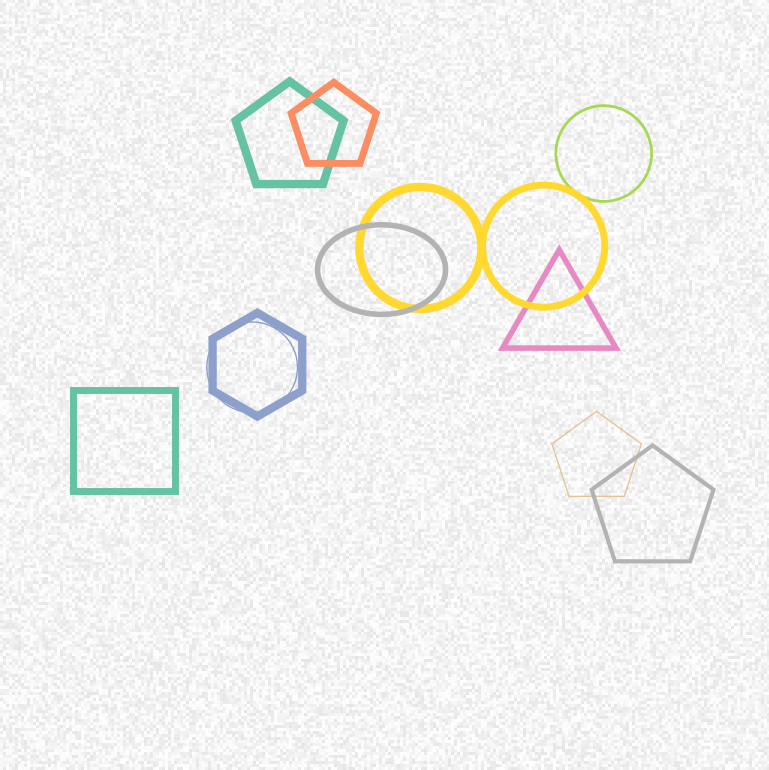[{"shape": "pentagon", "thickness": 3, "radius": 0.37, "center": [0.376, 0.821]}, {"shape": "square", "thickness": 2.5, "radius": 0.33, "center": [0.161, 0.428]}, {"shape": "pentagon", "thickness": 2.5, "radius": 0.29, "center": [0.433, 0.835]}, {"shape": "hexagon", "thickness": 3, "radius": 0.34, "center": [0.334, 0.526]}, {"shape": "circle", "thickness": 0.5, "radius": 0.29, "center": [0.327, 0.523]}, {"shape": "triangle", "thickness": 2, "radius": 0.43, "center": [0.726, 0.59]}, {"shape": "circle", "thickness": 1, "radius": 0.31, "center": [0.784, 0.801]}, {"shape": "circle", "thickness": 3, "radius": 0.4, "center": [0.546, 0.678]}, {"shape": "circle", "thickness": 2.5, "radius": 0.4, "center": [0.706, 0.68]}, {"shape": "pentagon", "thickness": 0.5, "radius": 0.31, "center": [0.775, 0.405]}, {"shape": "oval", "thickness": 2, "radius": 0.42, "center": [0.496, 0.65]}, {"shape": "pentagon", "thickness": 1.5, "radius": 0.42, "center": [0.847, 0.338]}]